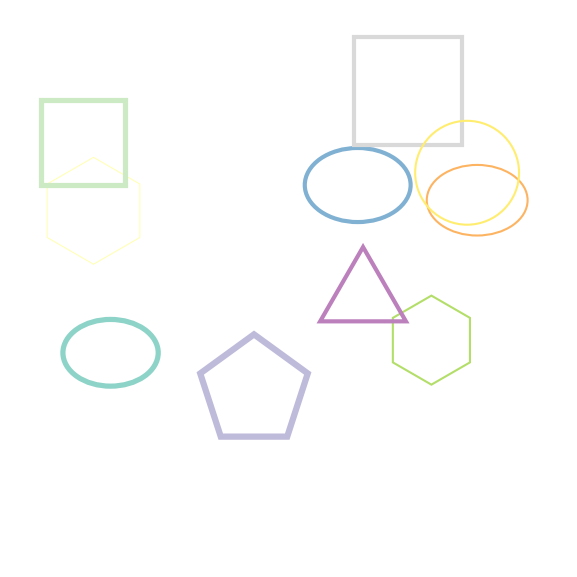[{"shape": "oval", "thickness": 2.5, "radius": 0.41, "center": [0.191, 0.388]}, {"shape": "hexagon", "thickness": 0.5, "radius": 0.46, "center": [0.162, 0.634]}, {"shape": "pentagon", "thickness": 3, "radius": 0.49, "center": [0.44, 0.322]}, {"shape": "oval", "thickness": 2, "radius": 0.46, "center": [0.619, 0.679]}, {"shape": "oval", "thickness": 1, "radius": 0.44, "center": [0.826, 0.652]}, {"shape": "hexagon", "thickness": 1, "radius": 0.39, "center": [0.747, 0.41]}, {"shape": "square", "thickness": 2, "radius": 0.47, "center": [0.706, 0.841]}, {"shape": "triangle", "thickness": 2, "radius": 0.43, "center": [0.629, 0.486]}, {"shape": "square", "thickness": 2.5, "radius": 0.37, "center": [0.144, 0.752]}, {"shape": "circle", "thickness": 1, "radius": 0.45, "center": [0.809, 0.7]}]